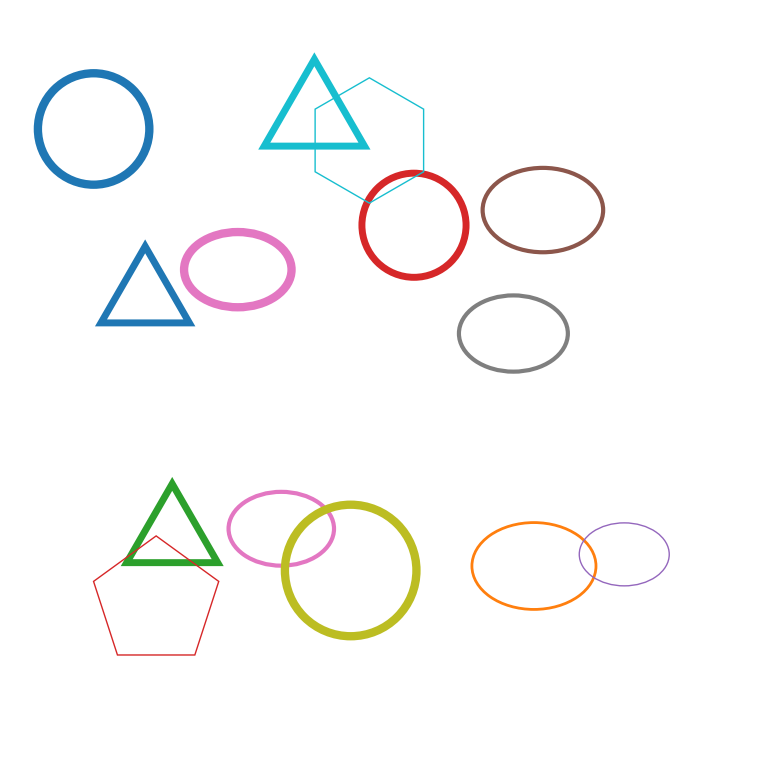[{"shape": "circle", "thickness": 3, "radius": 0.36, "center": [0.122, 0.832]}, {"shape": "triangle", "thickness": 2.5, "radius": 0.33, "center": [0.189, 0.614]}, {"shape": "oval", "thickness": 1, "radius": 0.4, "center": [0.693, 0.265]}, {"shape": "triangle", "thickness": 2.5, "radius": 0.34, "center": [0.224, 0.303]}, {"shape": "pentagon", "thickness": 0.5, "radius": 0.43, "center": [0.203, 0.219]}, {"shape": "circle", "thickness": 2.5, "radius": 0.34, "center": [0.538, 0.707]}, {"shape": "oval", "thickness": 0.5, "radius": 0.29, "center": [0.811, 0.28]}, {"shape": "oval", "thickness": 1.5, "radius": 0.39, "center": [0.705, 0.727]}, {"shape": "oval", "thickness": 1.5, "radius": 0.34, "center": [0.365, 0.313]}, {"shape": "oval", "thickness": 3, "radius": 0.35, "center": [0.309, 0.65]}, {"shape": "oval", "thickness": 1.5, "radius": 0.35, "center": [0.667, 0.567]}, {"shape": "circle", "thickness": 3, "radius": 0.43, "center": [0.455, 0.259]}, {"shape": "hexagon", "thickness": 0.5, "radius": 0.41, "center": [0.48, 0.818]}, {"shape": "triangle", "thickness": 2.5, "radius": 0.38, "center": [0.408, 0.848]}]